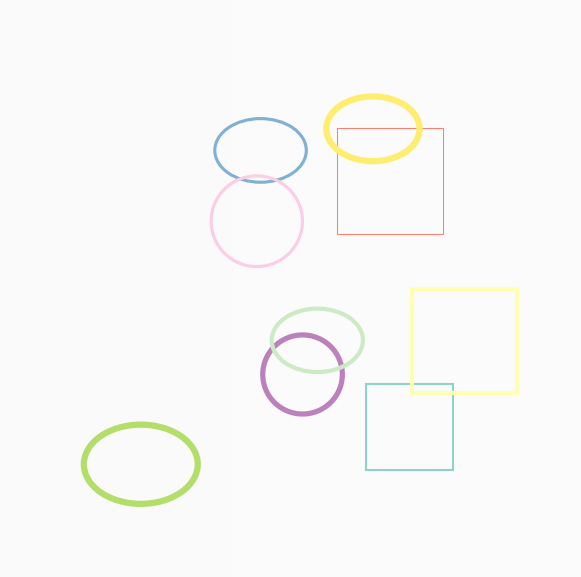[{"shape": "square", "thickness": 1, "radius": 0.37, "center": [0.705, 0.26]}, {"shape": "square", "thickness": 2, "radius": 0.45, "center": [0.799, 0.408]}, {"shape": "square", "thickness": 0.5, "radius": 0.46, "center": [0.671, 0.685]}, {"shape": "oval", "thickness": 1.5, "radius": 0.39, "center": [0.448, 0.739]}, {"shape": "oval", "thickness": 3, "radius": 0.49, "center": [0.242, 0.195]}, {"shape": "circle", "thickness": 1.5, "radius": 0.39, "center": [0.442, 0.616]}, {"shape": "circle", "thickness": 2.5, "radius": 0.34, "center": [0.52, 0.351]}, {"shape": "oval", "thickness": 2, "radius": 0.39, "center": [0.546, 0.41]}, {"shape": "oval", "thickness": 3, "radius": 0.4, "center": [0.642, 0.776]}]